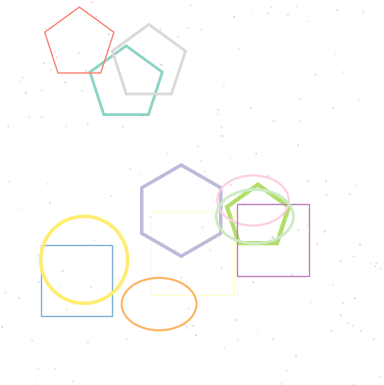[{"shape": "pentagon", "thickness": 2, "radius": 0.49, "center": [0.328, 0.782]}, {"shape": "square", "thickness": 0.5, "radius": 0.54, "center": [0.5, 0.342]}, {"shape": "hexagon", "thickness": 2.5, "radius": 0.59, "center": [0.471, 0.453]}, {"shape": "pentagon", "thickness": 1, "radius": 0.47, "center": [0.206, 0.887]}, {"shape": "square", "thickness": 1, "radius": 0.46, "center": [0.199, 0.271]}, {"shape": "oval", "thickness": 1.5, "radius": 0.49, "center": [0.413, 0.21]}, {"shape": "pentagon", "thickness": 3, "radius": 0.42, "center": [0.67, 0.436]}, {"shape": "oval", "thickness": 1.5, "radius": 0.46, "center": [0.657, 0.479]}, {"shape": "pentagon", "thickness": 2, "radius": 0.5, "center": [0.387, 0.837]}, {"shape": "square", "thickness": 1, "radius": 0.47, "center": [0.709, 0.377]}, {"shape": "oval", "thickness": 2, "radius": 0.5, "center": [0.662, 0.438]}, {"shape": "circle", "thickness": 2.5, "radius": 0.56, "center": [0.219, 0.325]}]